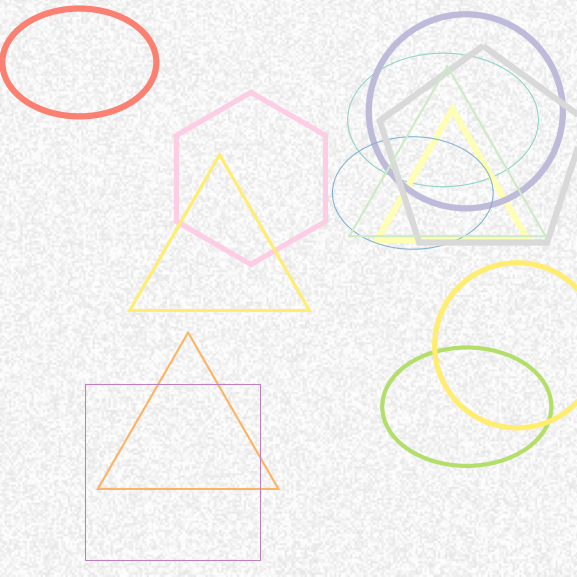[{"shape": "oval", "thickness": 0.5, "radius": 0.83, "center": [0.767, 0.791]}, {"shape": "triangle", "thickness": 3, "radius": 0.76, "center": [0.784, 0.659]}, {"shape": "circle", "thickness": 3, "radius": 0.84, "center": [0.807, 0.806]}, {"shape": "oval", "thickness": 3, "radius": 0.67, "center": [0.137, 0.891]}, {"shape": "oval", "thickness": 0.5, "radius": 0.7, "center": [0.715, 0.665]}, {"shape": "triangle", "thickness": 1, "radius": 0.9, "center": [0.326, 0.243]}, {"shape": "oval", "thickness": 2, "radius": 0.73, "center": [0.808, 0.295]}, {"shape": "hexagon", "thickness": 2.5, "radius": 0.74, "center": [0.435, 0.69]}, {"shape": "pentagon", "thickness": 3, "radius": 0.94, "center": [0.837, 0.731]}, {"shape": "square", "thickness": 0.5, "radius": 0.76, "center": [0.298, 0.182]}, {"shape": "triangle", "thickness": 1, "radius": 0.98, "center": [0.775, 0.688]}, {"shape": "circle", "thickness": 2.5, "radius": 0.71, "center": [0.896, 0.401]}, {"shape": "triangle", "thickness": 1.5, "radius": 0.9, "center": [0.38, 0.551]}]